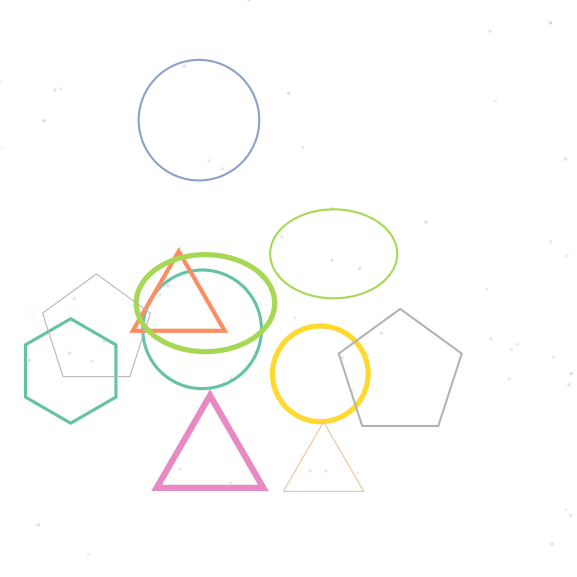[{"shape": "hexagon", "thickness": 1.5, "radius": 0.45, "center": [0.122, 0.357]}, {"shape": "circle", "thickness": 1.5, "radius": 0.51, "center": [0.35, 0.429]}, {"shape": "triangle", "thickness": 2, "radius": 0.46, "center": [0.31, 0.472]}, {"shape": "circle", "thickness": 1, "radius": 0.52, "center": [0.345, 0.791]}, {"shape": "triangle", "thickness": 3, "radius": 0.53, "center": [0.364, 0.208]}, {"shape": "oval", "thickness": 2.5, "radius": 0.6, "center": [0.356, 0.474]}, {"shape": "oval", "thickness": 1, "radius": 0.55, "center": [0.578, 0.56]}, {"shape": "circle", "thickness": 2.5, "radius": 0.41, "center": [0.555, 0.352]}, {"shape": "triangle", "thickness": 0.5, "radius": 0.4, "center": [0.56, 0.188]}, {"shape": "pentagon", "thickness": 1, "radius": 0.56, "center": [0.693, 0.352]}, {"shape": "pentagon", "thickness": 0.5, "radius": 0.49, "center": [0.167, 0.426]}]